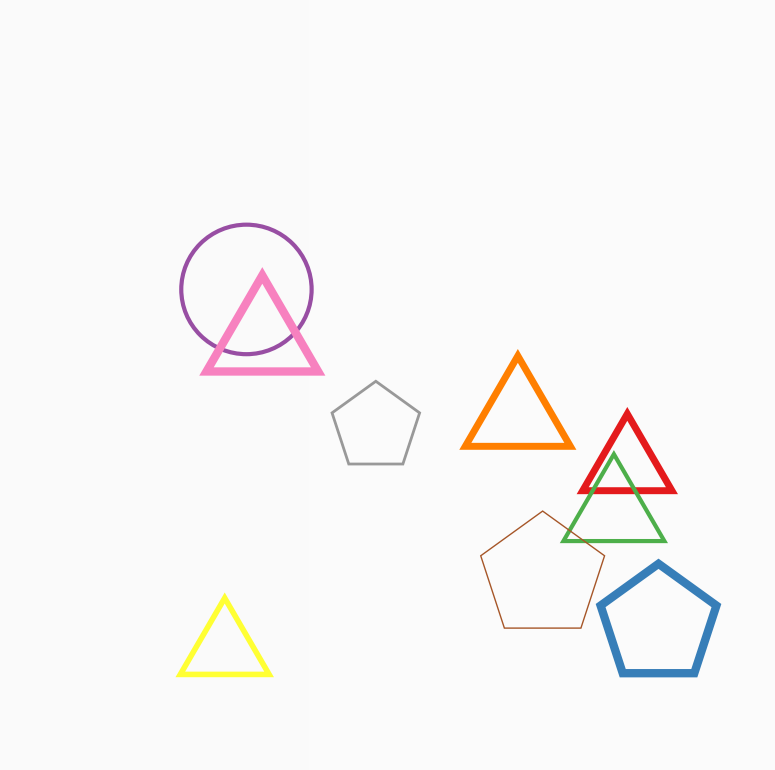[{"shape": "triangle", "thickness": 2.5, "radius": 0.33, "center": [0.809, 0.396]}, {"shape": "pentagon", "thickness": 3, "radius": 0.39, "center": [0.85, 0.189]}, {"shape": "triangle", "thickness": 1.5, "radius": 0.38, "center": [0.792, 0.335]}, {"shape": "circle", "thickness": 1.5, "radius": 0.42, "center": [0.318, 0.624]}, {"shape": "triangle", "thickness": 2.5, "radius": 0.39, "center": [0.668, 0.459]}, {"shape": "triangle", "thickness": 2, "radius": 0.33, "center": [0.29, 0.157]}, {"shape": "pentagon", "thickness": 0.5, "radius": 0.42, "center": [0.7, 0.252]}, {"shape": "triangle", "thickness": 3, "radius": 0.42, "center": [0.338, 0.559]}, {"shape": "pentagon", "thickness": 1, "radius": 0.3, "center": [0.485, 0.445]}]